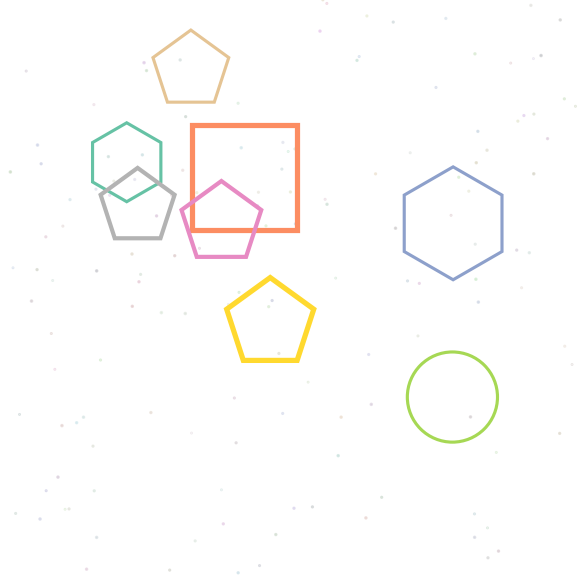[{"shape": "hexagon", "thickness": 1.5, "radius": 0.34, "center": [0.219, 0.718]}, {"shape": "square", "thickness": 2.5, "radius": 0.46, "center": [0.423, 0.692]}, {"shape": "hexagon", "thickness": 1.5, "radius": 0.49, "center": [0.785, 0.612]}, {"shape": "pentagon", "thickness": 2, "radius": 0.36, "center": [0.383, 0.613]}, {"shape": "circle", "thickness": 1.5, "radius": 0.39, "center": [0.783, 0.312]}, {"shape": "pentagon", "thickness": 2.5, "radius": 0.4, "center": [0.468, 0.439]}, {"shape": "pentagon", "thickness": 1.5, "radius": 0.34, "center": [0.33, 0.878]}, {"shape": "pentagon", "thickness": 2, "radius": 0.34, "center": [0.238, 0.641]}]